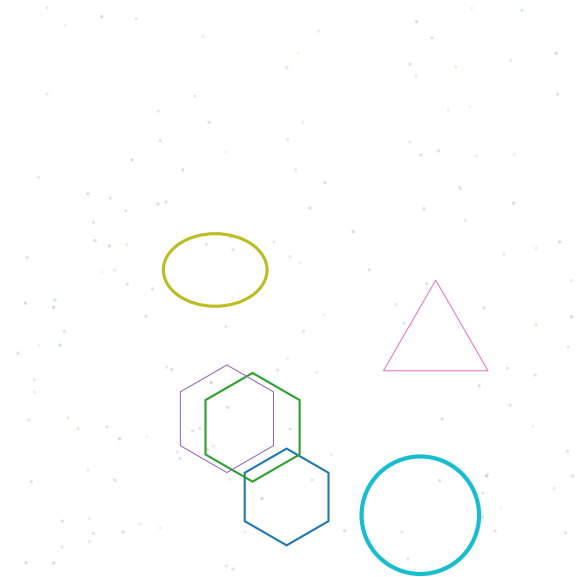[{"shape": "hexagon", "thickness": 1, "radius": 0.42, "center": [0.496, 0.139]}, {"shape": "hexagon", "thickness": 1, "radius": 0.47, "center": [0.437, 0.259]}, {"shape": "hexagon", "thickness": 0.5, "radius": 0.47, "center": [0.393, 0.274]}, {"shape": "triangle", "thickness": 0.5, "radius": 0.52, "center": [0.755, 0.409]}, {"shape": "oval", "thickness": 1.5, "radius": 0.45, "center": [0.373, 0.532]}, {"shape": "circle", "thickness": 2, "radius": 0.51, "center": [0.728, 0.107]}]